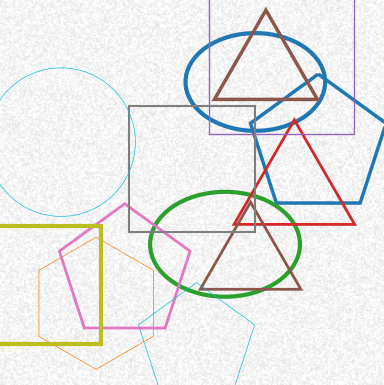[{"shape": "pentagon", "thickness": 2.5, "radius": 0.93, "center": [0.827, 0.622]}, {"shape": "oval", "thickness": 3, "radius": 0.91, "center": [0.663, 0.787]}, {"shape": "hexagon", "thickness": 0.5, "radius": 0.86, "center": [0.25, 0.212]}, {"shape": "oval", "thickness": 3, "radius": 0.97, "center": [0.585, 0.366]}, {"shape": "triangle", "thickness": 2, "radius": 0.9, "center": [0.765, 0.508]}, {"shape": "square", "thickness": 1, "radius": 0.94, "center": [0.731, 0.839]}, {"shape": "triangle", "thickness": 2.5, "radius": 0.77, "center": [0.691, 0.819]}, {"shape": "triangle", "thickness": 2, "radius": 0.75, "center": [0.651, 0.324]}, {"shape": "pentagon", "thickness": 2, "radius": 0.89, "center": [0.324, 0.292]}, {"shape": "square", "thickness": 1.5, "radius": 0.81, "center": [0.498, 0.561]}, {"shape": "square", "thickness": 3, "radius": 0.76, "center": [0.11, 0.26]}, {"shape": "circle", "thickness": 0.5, "radius": 0.96, "center": [0.159, 0.631]}, {"shape": "pentagon", "thickness": 0.5, "radius": 0.79, "center": [0.51, 0.107]}]